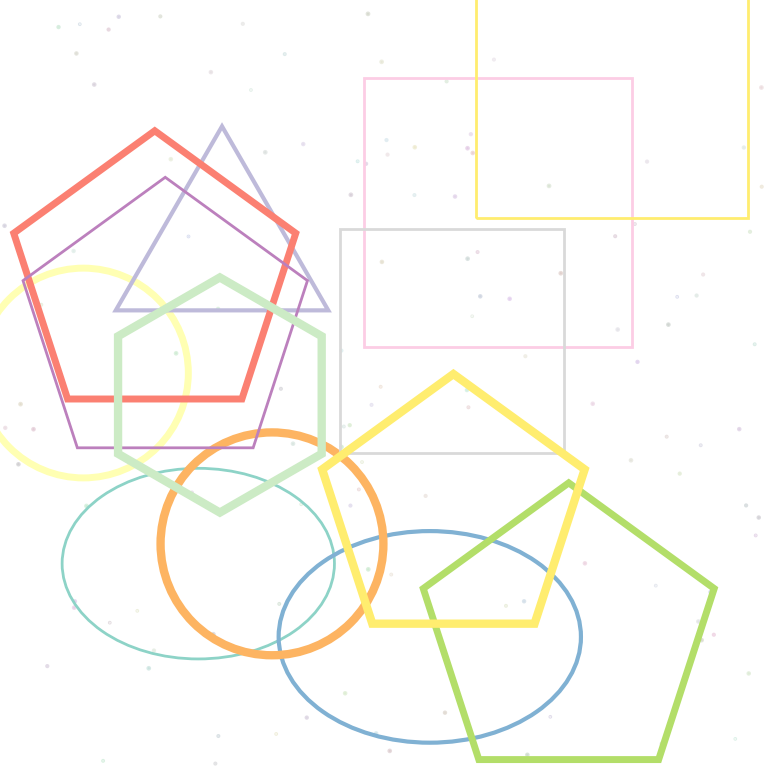[{"shape": "oval", "thickness": 1, "radius": 0.88, "center": [0.258, 0.268]}, {"shape": "circle", "thickness": 2.5, "radius": 0.68, "center": [0.108, 0.516]}, {"shape": "triangle", "thickness": 1.5, "radius": 0.8, "center": [0.288, 0.677]}, {"shape": "pentagon", "thickness": 2.5, "radius": 0.96, "center": [0.201, 0.638]}, {"shape": "oval", "thickness": 1.5, "radius": 0.98, "center": [0.558, 0.173]}, {"shape": "circle", "thickness": 3, "radius": 0.72, "center": [0.353, 0.294]}, {"shape": "pentagon", "thickness": 2.5, "radius": 0.99, "center": [0.739, 0.174]}, {"shape": "square", "thickness": 1, "radius": 0.87, "center": [0.647, 0.724]}, {"shape": "square", "thickness": 1, "radius": 0.73, "center": [0.587, 0.557]}, {"shape": "pentagon", "thickness": 1, "radius": 0.97, "center": [0.215, 0.576]}, {"shape": "hexagon", "thickness": 3, "radius": 0.76, "center": [0.286, 0.487]}, {"shape": "square", "thickness": 1, "radius": 0.88, "center": [0.795, 0.894]}, {"shape": "pentagon", "thickness": 3, "radius": 0.9, "center": [0.589, 0.335]}]